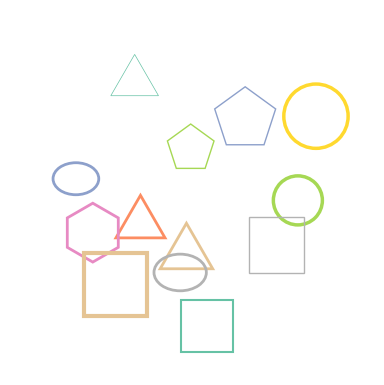[{"shape": "square", "thickness": 1.5, "radius": 0.34, "center": [0.537, 0.152]}, {"shape": "triangle", "thickness": 0.5, "radius": 0.36, "center": [0.35, 0.787]}, {"shape": "triangle", "thickness": 2, "radius": 0.37, "center": [0.365, 0.419]}, {"shape": "pentagon", "thickness": 1, "radius": 0.42, "center": [0.637, 0.691]}, {"shape": "oval", "thickness": 2, "radius": 0.3, "center": [0.197, 0.536]}, {"shape": "hexagon", "thickness": 2, "radius": 0.38, "center": [0.241, 0.396]}, {"shape": "pentagon", "thickness": 1, "radius": 0.32, "center": [0.495, 0.614]}, {"shape": "circle", "thickness": 2.5, "radius": 0.32, "center": [0.774, 0.48]}, {"shape": "circle", "thickness": 2.5, "radius": 0.42, "center": [0.821, 0.698]}, {"shape": "square", "thickness": 3, "radius": 0.41, "center": [0.299, 0.261]}, {"shape": "triangle", "thickness": 2, "radius": 0.39, "center": [0.484, 0.341]}, {"shape": "square", "thickness": 1, "radius": 0.36, "center": [0.718, 0.363]}, {"shape": "oval", "thickness": 2, "radius": 0.34, "center": [0.468, 0.292]}]